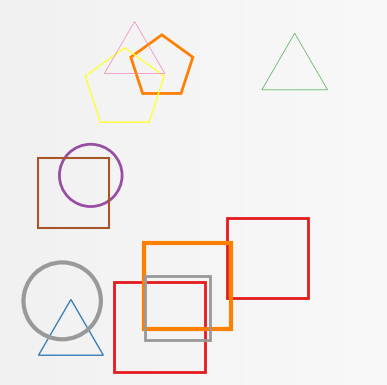[{"shape": "square", "thickness": 2, "radius": 0.58, "center": [0.412, 0.151]}, {"shape": "square", "thickness": 2, "radius": 0.52, "center": [0.689, 0.331]}, {"shape": "triangle", "thickness": 1, "radius": 0.48, "center": [0.183, 0.126]}, {"shape": "triangle", "thickness": 0.5, "radius": 0.49, "center": [0.76, 0.816]}, {"shape": "circle", "thickness": 2, "radius": 0.4, "center": [0.234, 0.544]}, {"shape": "square", "thickness": 3, "radius": 0.56, "center": [0.484, 0.256]}, {"shape": "pentagon", "thickness": 2, "radius": 0.42, "center": [0.418, 0.825]}, {"shape": "pentagon", "thickness": 1, "radius": 0.53, "center": [0.322, 0.769]}, {"shape": "square", "thickness": 1.5, "radius": 0.45, "center": [0.189, 0.498]}, {"shape": "triangle", "thickness": 0.5, "radius": 0.45, "center": [0.347, 0.854]}, {"shape": "circle", "thickness": 3, "radius": 0.5, "center": [0.16, 0.219]}, {"shape": "square", "thickness": 2, "radius": 0.42, "center": [0.459, 0.2]}]